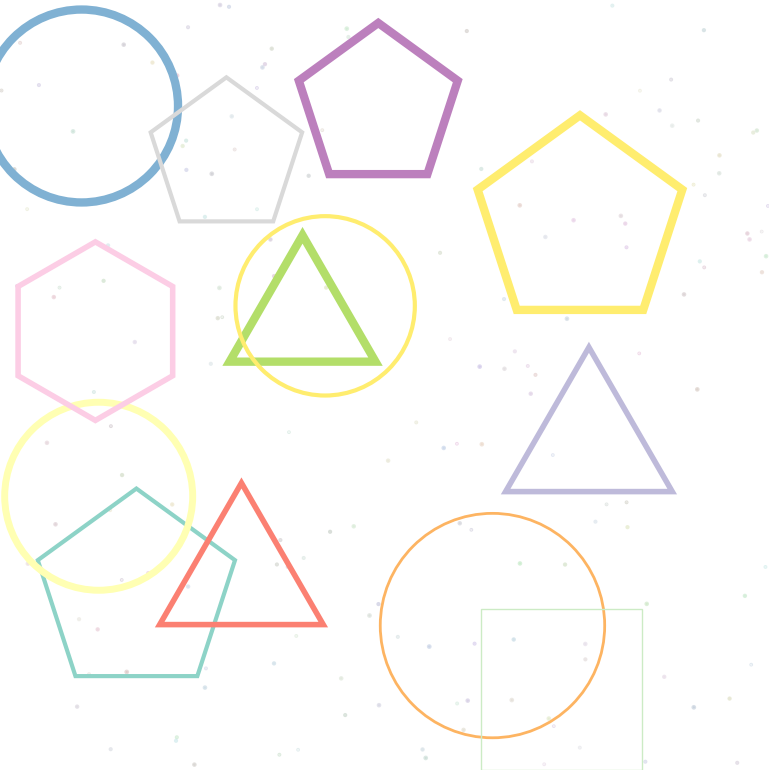[{"shape": "pentagon", "thickness": 1.5, "radius": 0.67, "center": [0.177, 0.231]}, {"shape": "circle", "thickness": 2.5, "radius": 0.61, "center": [0.128, 0.356]}, {"shape": "triangle", "thickness": 2, "radius": 0.62, "center": [0.765, 0.424]}, {"shape": "triangle", "thickness": 2, "radius": 0.61, "center": [0.314, 0.25]}, {"shape": "circle", "thickness": 3, "radius": 0.63, "center": [0.106, 0.862]}, {"shape": "circle", "thickness": 1, "radius": 0.73, "center": [0.64, 0.188]}, {"shape": "triangle", "thickness": 3, "radius": 0.55, "center": [0.393, 0.585]}, {"shape": "hexagon", "thickness": 2, "radius": 0.58, "center": [0.124, 0.57]}, {"shape": "pentagon", "thickness": 1.5, "radius": 0.52, "center": [0.294, 0.796]}, {"shape": "pentagon", "thickness": 3, "radius": 0.54, "center": [0.491, 0.862]}, {"shape": "square", "thickness": 0.5, "radius": 0.52, "center": [0.729, 0.104]}, {"shape": "pentagon", "thickness": 3, "radius": 0.7, "center": [0.753, 0.711]}, {"shape": "circle", "thickness": 1.5, "radius": 0.58, "center": [0.422, 0.603]}]